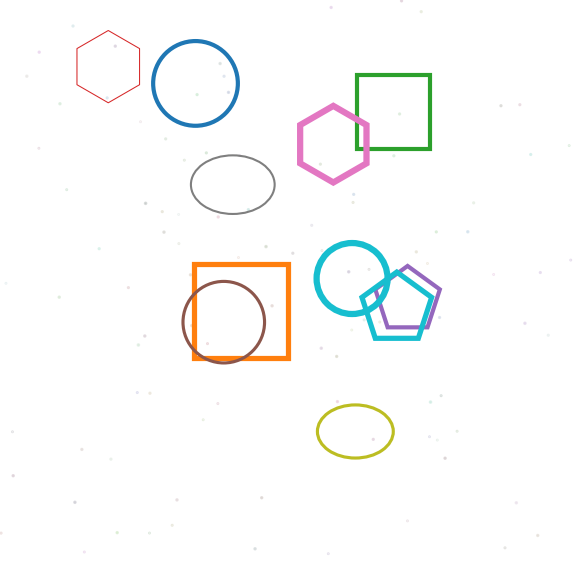[{"shape": "circle", "thickness": 2, "radius": 0.37, "center": [0.339, 0.855]}, {"shape": "square", "thickness": 2.5, "radius": 0.41, "center": [0.417, 0.461]}, {"shape": "square", "thickness": 2, "radius": 0.32, "center": [0.682, 0.805]}, {"shape": "hexagon", "thickness": 0.5, "radius": 0.31, "center": [0.187, 0.884]}, {"shape": "pentagon", "thickness": 2, "radius": 0.29, "center": [0.706, 0.48]}, {"shape": "circle", "thickness": 1.5, "radius": 0.35, "center": [0.387, 0.441]}, {"shape": "hexagon", "thickness": 3, "radius": 0.33, "center": [0.577, 0.749]}, {"shape": "oval", "thickness": 1, "radius": 0.36, "center": [0.403, 0.679]}, {"shape": "oval", "thickness": 1.5, "radius": 0.33, "center": [0.615, 0.252]}, {"shape": "pentagon", "thickness": 2.5, "radius": 0.32, "center": [0.687, 0.465]}, {"shape": "circle", "thickness": 3, "radius": 0.31, "center": [0.61, 0.517]}]